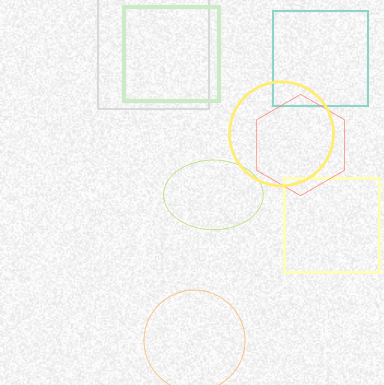[{"shape": "square", "thickness": 1.5, "radius": 0.62, "center": [0.833, 0.847]}, {"shape": "square", "thickness": 2, "radius": 0.61, "center": [0.861, 0.415]}, {"shape": "hexagon", "thickness": 0.5, "radius": 0.66, "center": [0.781, 0.623]}, {"shape": "circle", "thickness": 0.5, "radius": 0.66, "center": [0.505, 0.115]}, {"shape": "oval", "thickness": 0.5, "radius": 0.65, "center": [0.554, 0.494]}, {"shape": "square", "thickness": 1.5, "radius": 0.72, "center": [0.399, 0.862]}, {"shape": "square", "thickness": 3, "radius": 0.61, "center": [0.445, 0.86]}, {"shape": "circle", "thickness": 2, "radius": 0.68, "center": [0.731, 0.652]}]